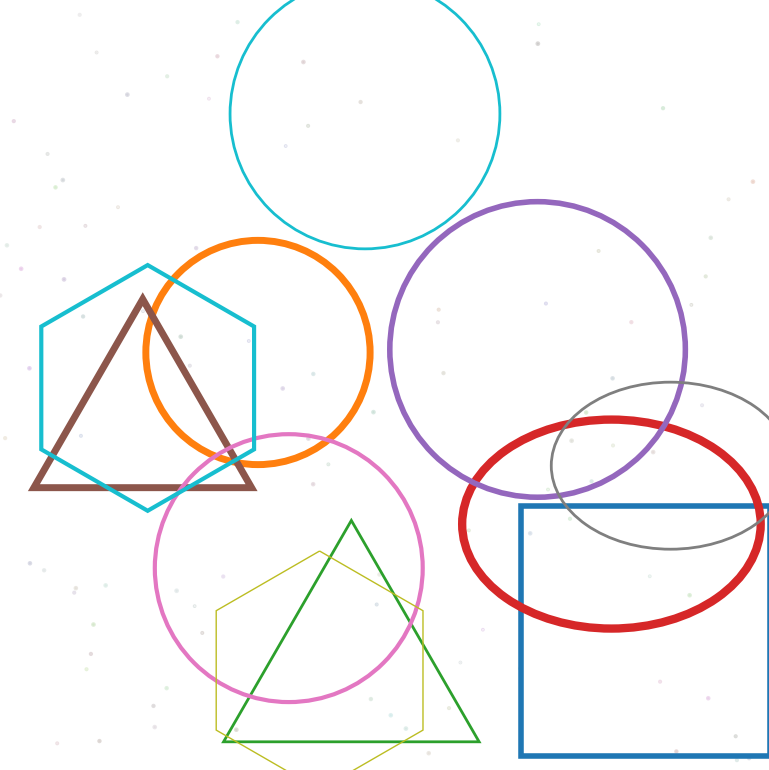[{"shape": "square", "thickness": 2, "radius": 0.81, "center": [0.838, 0.18]}, {"shape": "circle", "thickness": 2.5, "radius": 0.73, "center": [0.335, 0.542]}, {"shape": "triangle", "thickness": 1, "radius": 0.96, "center": [0.456, 0.132]}, {"shape": "oval", "thickness": 3, "radius": 0.97, "center": [0.794, 0.319]}, {"shape": "circle", "thickness": 2, "radius": 0.96, "center": [0.698, 0.546]}, {"shape": "triangle", "thickness": 2.5, "radius": 0.82, "center": [0.185, 0.448]}, {"shape": "circle", "thickness": 1.5, "radius": 0.87, "center": [0.375, 0.262]}, {"shape": "oval", "thickness": 1, "radius": 0.77, "center": [0.871, 0.395]}, {"shape": "hexagon", "thickness": 0.5, "radius": 0.78, "center": [0.415, 0.129]}, {"shape": "circle", "thickness": 1, "radius": 0.88, "center": [0.474, 0.852]}, {"shape": "hexagon", "thickness": 1.5, "radius": 0.8, "center": [0.192, 0.496]}]